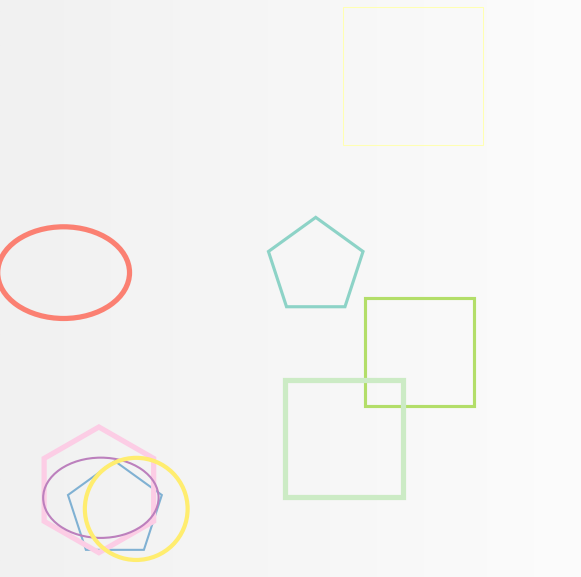[{"shape": "pentagon", "thickness": 1.5, "radius": 0.43, "center": [0.543, 0.537]}, {"shape": "square", "thickness": 0.5, "radius": 0.6, "center": [0.711, 0.867]}, {"shape": "oval", "thickness": 2.5, "radius": 0.57, "center": [0.109, 0.527]}, {"shape": "pentagon", "thickness": 1, "radius": 0.42, "center": [0.198, 0.116]}, {"shape": "square", "thickness": 1.5, "radius": 0.47, "center": [0.721, 0.389]}, {"shape": "hexagon", "thickness": 2.5, "radius": 0.54, "center": [0.17, 0.151]}, {"shape": "oval", "thickness": 1, "radius": 0.5, "center": [0.174, 0.137]}, {"shape": "square", "thickness": 2.5, "radius": 0.51, "center": [0.592, 0.24]}, {"shape": "circle", "thickness": 2, "radius": 0.44, "center": [0.234, 0.118]}]